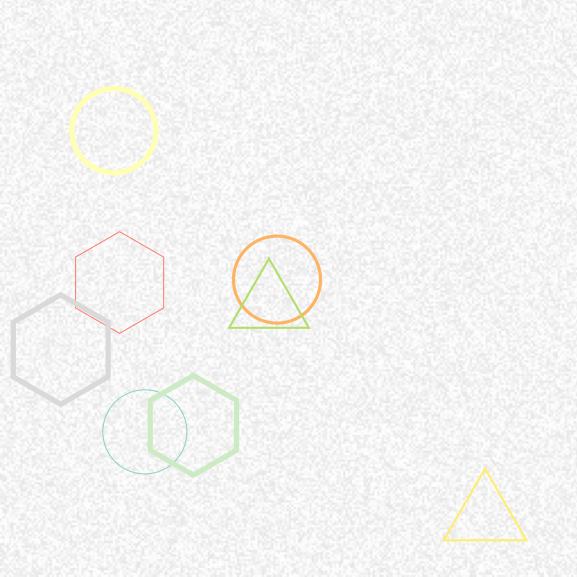[{"shape": "circle", "thickness": 0.5, "radius": 0.36, "center": [0.251, 0.251]}, {"shape": "circle", "thickness": 2.5, "radius": 0.36, "center": [0.197, 0.773]}, {"shape": "hexagon", "thickness": 0.5, "radius": 0.44, "center": [0.207, 0.51]}, {"shape": "circle", "thickness": 1.5, "radius": 0.38, "center": [0.48, 0.515]}, {"shape": "triangle", "thickness": 1, "radius": 0.4, "center": [0.466, 0.471]}, {"shape": "hexagon", "thickness": 2.5, "radius": 0.47, "center": [0.105, 0.394]}, {"shape": "hexagon", "thickness": 2.5, "radius": 0.43, "center": [0.335, 0.263]}, {"shape": "triangle", "thickness": 1, "radius": 0.41, "center": [0.84, 0.105]}]